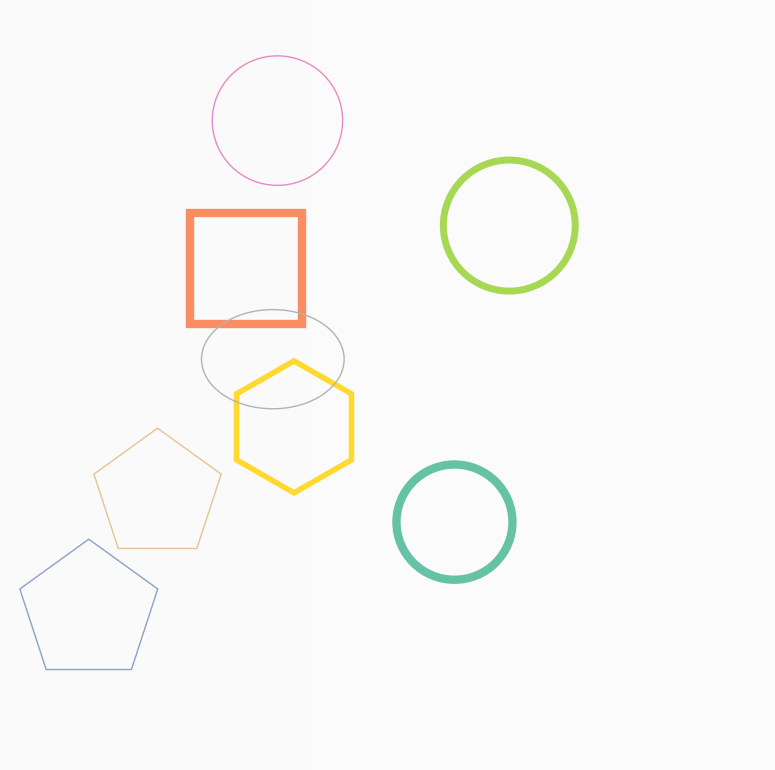[{"shape": "circle", "thickness": 3, "radius": 0.37, "center": [0.586, 0.322]}, {"shape": "square", "thickness": 3, "radius": 0.36, "center": [0.317, 0.651]}, {"shape": "pentagon", "thickness": 0.5, "radius": 0.47, "center": [0.115, 0.206]}, {"shape": "circle", "thickness": 0.5, "radius": 0.42, "center": [0.358, 0.843]}, {"shape": "circle", "thickness": 2.5, "radius": 0.43, "center": [0.657, 0.707]}, {"shape": "hexagon", "thickness": 2, "radius": 0.43, "center": [0.379, 0.446]}, {"shape": "pentagon", "thickness": 0.5, "radius": 0.43, "center": [0.203, 0.358]}, {"shape": "oval", "thickness": 0.5, "radius": 0.46, "center": [0.352, 0.534]}]